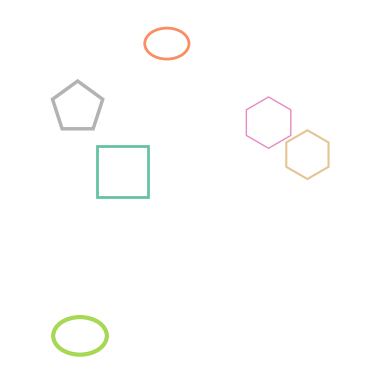[{"shape": "square", "thickness": 2, "radius": 0.33, "center": [0.319, 0.554]}, {"shape": "oval", "thickness": 2, "radius": 0.29, "center": [0.433, 0.887]}, {"shape": "hexagon", "thickness": 1, "radius": 0.33, "center": [0.698, 0.681]}, {"shape": "oval", "thickness": 3, "radius": 0.35, "center": [0.208, 0.128]}, {"shape": "hexagon", "thickness": 1.5, "radius": 0.32, "center": [0.798, 0.598]}, {"shape": "pentagon", "thickness": 2.5, "radius": 0.34, "center": [0.202, 0.721]}]